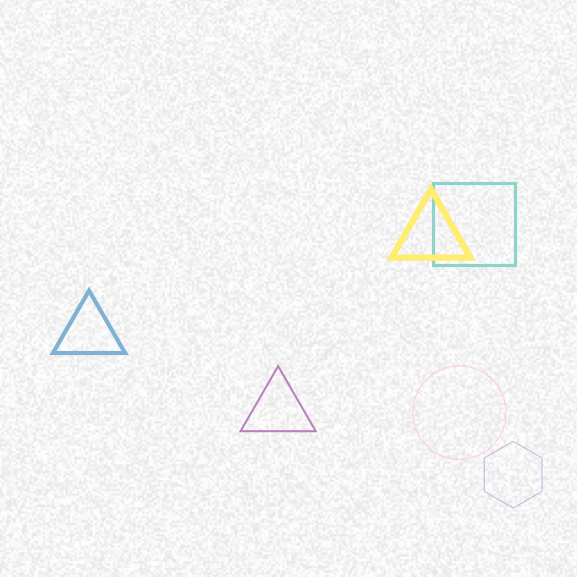[{"shape": "square", "thickness": 1.5, "radius": 0.35, "center": [0.821, 0.611]}, {"shape": "hexagon", "thickness": 0.5, "radius": 0.29, "center": [0.889, 0.177]}, {"shape": "triangle", "thickness": 2, "radius": 0.36, "center": [0.154, 0.424]}, {"shape": "circle", "thickness": 0.5, "radius": 0.4, "center": [0.796, 0.285]}, {"shape": "triangle", "thickness": 1, "radius": 0.38, "center": [0.482, 0.29]}, {"shape": "triangle", "thickness": 3, "radius": 0.39, "center": [0.746, 0.593]}]